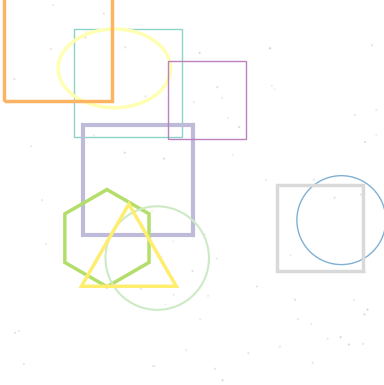[{"shape": "square", "thickness": 1, "radius": 0.7, "center": [0.333, 0.786]}, {"shape": "oval", "thickness": 2.5, "radius": 0.73, "center": [0.297, 0.822]}, {"shape": "square", "thickness": 3, "radius": 0.71, "center": [0.359, 0.532]}, {"shape": "circle", "thickness": 1, "radius": 0.58, "center": [0.887, 0.428]}, {"shape": "square", "thickness": 2.5, "radius": 0.7, "center": [0.15, 0.878]}, {"shape": "hexagon", "thickness": 2.5, "radius": 0.63, "center": [0.278, 0.381]}, {"shape": "square", "thickness": 2.5, "radius": 0.56, "center": [0.832, 0.409]}, {"shape": "square", "thickness": 1, "radius": 0.51, "center": [0.538, 0.741]}, {"shape": "circle", "thickness": 1.5, "radius": 0.67, "center": [0.408, 0.33]}, {"shape": "triangle", "thickness": 2.5, "radius": 0.71, "center": [0.335, 0.328]}]